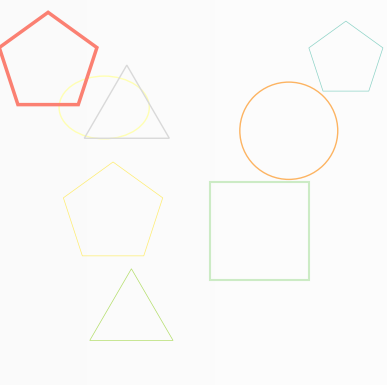[{"shape": "pentagon", "thickness": 0.5, "radius": 0.5, "center": [0.893, 0.845]}, {"shape": "oval", "thickness": 1, "radius": 0.58, "center": [0.269, 0.721]}, {"shape": "pentagon", "thickness": 2.5, "radius": 0.66, "center": [0.124, 0.835]}, {"shape": "circle", "thickness": 1, "radius": 0.63, "center": [0.745, 0.66]}, {"shape": "triangle", "thickness": 0.5, "radius": 0.62, "center": [0.339, 0.178]}, {"shape": "triangle", "thickness": 1, "radius": 0.63, "center": [0.327, 0.704]}, {"shape": "square", "thickness": 1.5, "radius": 0.64, "center": [0.669, 0.4]}, {"shape": "pentagon", "thickness": 0.5, "radius": 0.67, "center": [0.292, 0.444]}]